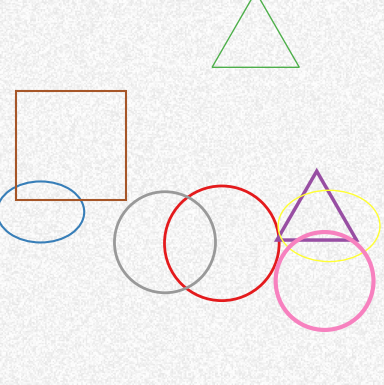[{"shape": "circle", "thickness": 2, "radius": 0.74, "center": [0.576, 0.368]}, {"shape": "oval", "thickness": 1.5, "radius": 0.57, "center": [0.106, 0.449]}, {"shape": "triangle", "thickness": 1, "radius": 0.65, "center": [0.664, 0.891]}, {"shape": "triangle", "thickness": 2.5, "radius": 0.6, "center": [0.823, 0.436]}, {"shape": "oval", "thickness": 1, "radius": 0.66, "center": [0.855, 0.413]}, {"shape": "square", "thickness": 1.5, "radius": 0.71, "center": [0.184, 0.622]}, {"shape": "circle", "thickness": 3, "radius": 0.64, "center": [0.843, 0.27]}, {"shape": "circle", "thickness": 2, "radius": 0.66, "center": [0.429, 0.371]}]